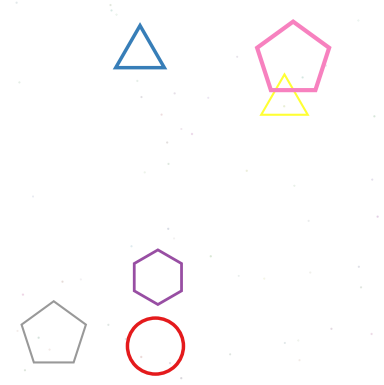[{"shape": "circle", "thickness": 2.5, "radius": 0.36, "center": [0.404, 0.101]}, {"shape": "triangle", "thickness": 2.5, "radius": 0.36, "center": [0.364, 0.861]}, {"shape": "hexagon", "thickness": 2, "radius": 0.35, "center": [0.41, 0.28]}, {"shape": "triangle", "thickness": 1.5, "radius": 0.35, "center": [0.739, 0.737]}, {"shape": "pentagon", "thickness": 3, "radius": 0.49, "center": [0.761, 0.845]}, {"shape": "pentagon", "thickness": 1.5, "radius": 0.44, "center": [0.14, 0.13]}]